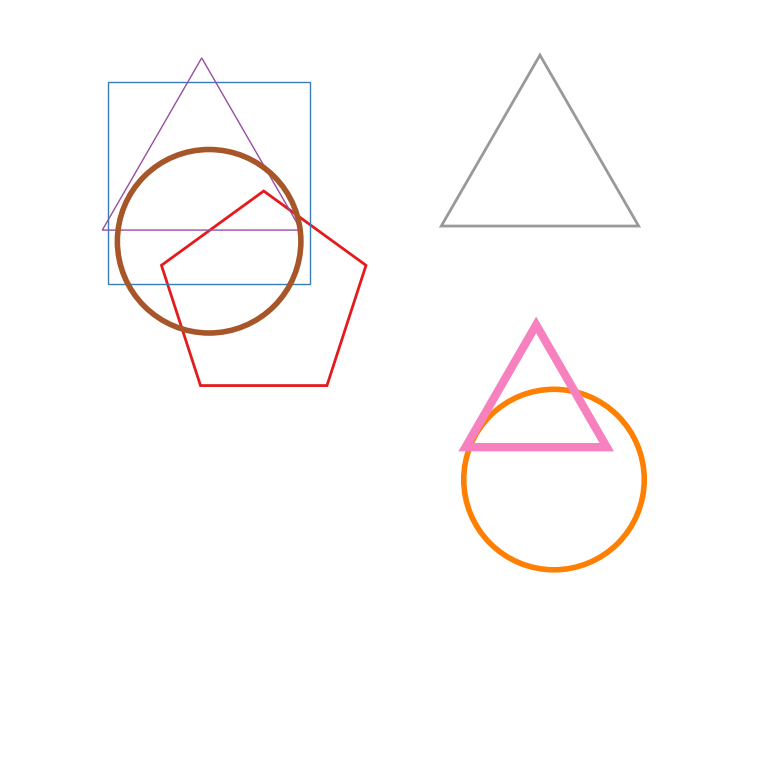[{"shape": "pentagon", "thickness": 1, "radius": 0.7, "center": [0.343, 0.612]}, {"shape": "square", "thickness": 0.5, "radius": 0.66, "center": [0.271, 0.762]}, {"shape": "triangle", "thickness": 0.5, "radius": 0.75, "center": [0.262, 0.776]}, {"shape": "circle", "thickness": 2, "radius": 0.59, "center": [0.719, 0.377]}, {"shape": "circle", "thickness": 2, "radius": 0.6, "center": [0.272, 0.687]}, {"shape": "triangle", "thickness": 3, "radius": 0.53, "center": [0.696, 0.472]}, {"shape": "triangle", "thickness": 1, "radius": 0.74, "center": [0.701, 0.78]}]